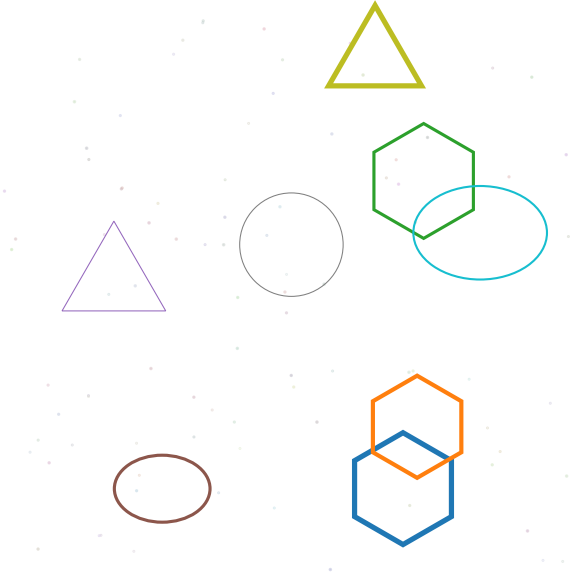[{"shape": "hexagon", "thickness": 2.5, "radius": 0.48, "center": [0.698, 0.153]}, {"shape": "hexagon", "thickness": 2, "radius": 0.44, "center": [0.722, 0.26]}, {"shape": "hexagon", "thickness": 1.5, "radius": 0.5, "center": [0.734, 0.686]}, {"shape": "triangle", "thickness": 0.5, "radius": 0.52, "center": [0.197, 0.513]}, {"shape": "oval", "thickness": 1.5, "radius": 0.41, "center": [0.281, 0.153]}, {"shape": "circle", "thickness": 0.5, "radius": 0.45, "center": [0.505, 0.575]}, {"shape": "triangle", "thickness": 2.5, "radius": 0.46, "center": [0.649, 0.897]}, {"shape": "oval", "thickness": 1, "radius": 0.58, "center": [0.831, 0.596]}]